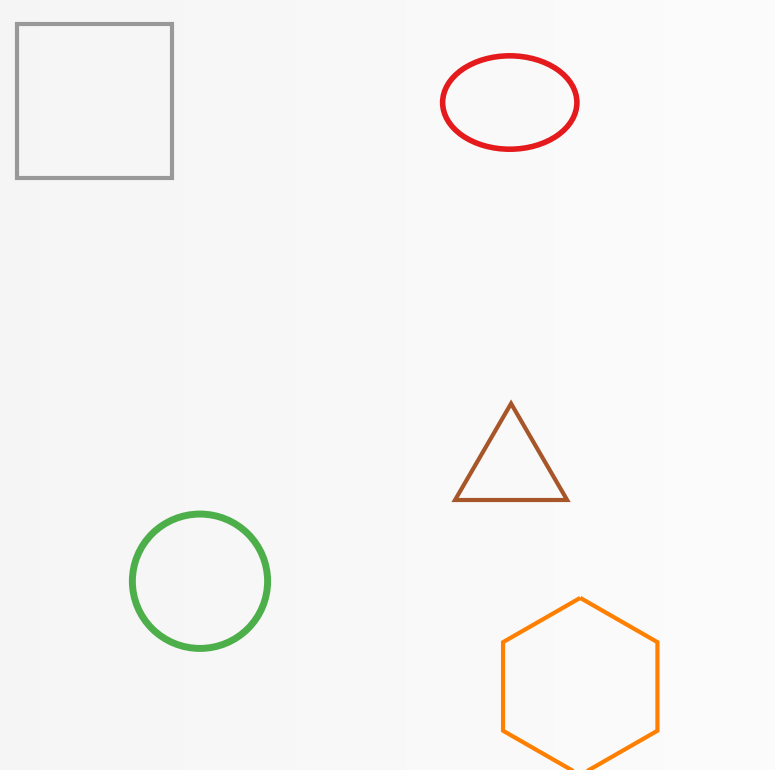[{"shape": "oval", "thickness": 2, "radius": 0.43, "center": [0.658, 0.867]}, {"shape": "circle", "thickness": 2.5, "radius": 0.44, "center": [0.258, 0.245]}, {"shape": "hexagon", "thickness": 1.5, "radius": 0.58, "center": [0.749, 0.109]}, {"shape": "triangle", "thickness": 1.5, "radius": 0.42, "center": [0.659, 0.392]}, {"shape": "square", "thickness": 1.5, "radius": 0.5, "center": [0.122, 0.869]}]